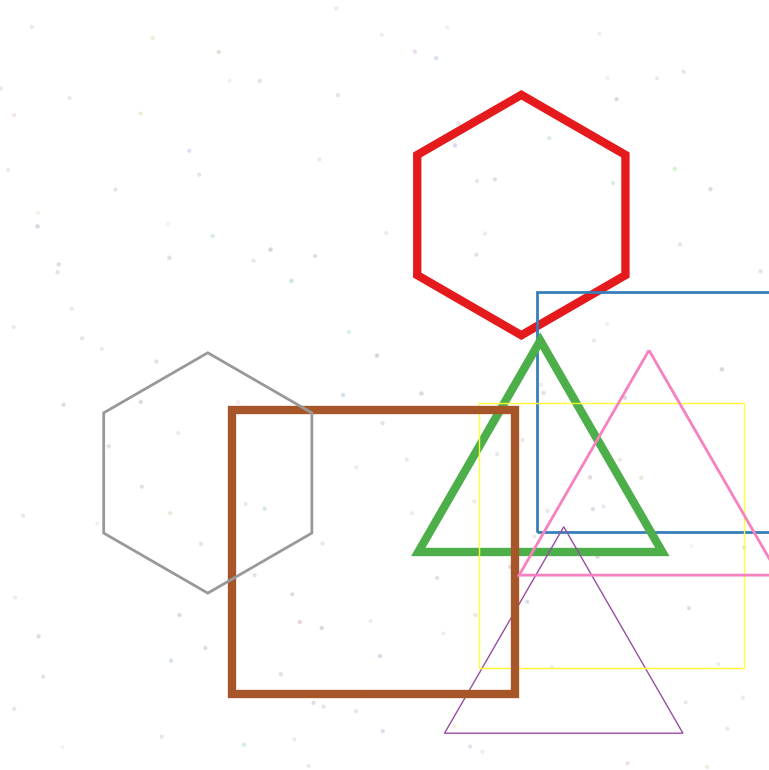[{"shape": "hexagon", "thickness": 3, "radius": 0.78, "center": [0.677, 0.721]}, {"shape": "square", "thickness": 1, "radius": 0.78, "center": [0.853, 0.465]}, {"shape": "triangle", "thickness": 3, "radius": 0.91, "center": [0.702, 0.375]}, {"shape": "triangle", "thickness": 0.5, "radius": 0.89, "center": [0.732, 0.137]}, {"shape": "square", "thickness": 0.5, "radius": 0.86, "center": [0.794, 0.305]}, {"shape": "square", "thickness": 3, "radius": 0.92, "center": [0.485, 0.283]}, {"shape": "triangle", "thickness": 1, "radius": 0.97, "center": [0.843, 0.35]}, {"shape": "hexagon", "thickness": 1, "radius": 0.78, "center": [0.27, 0.386]}]